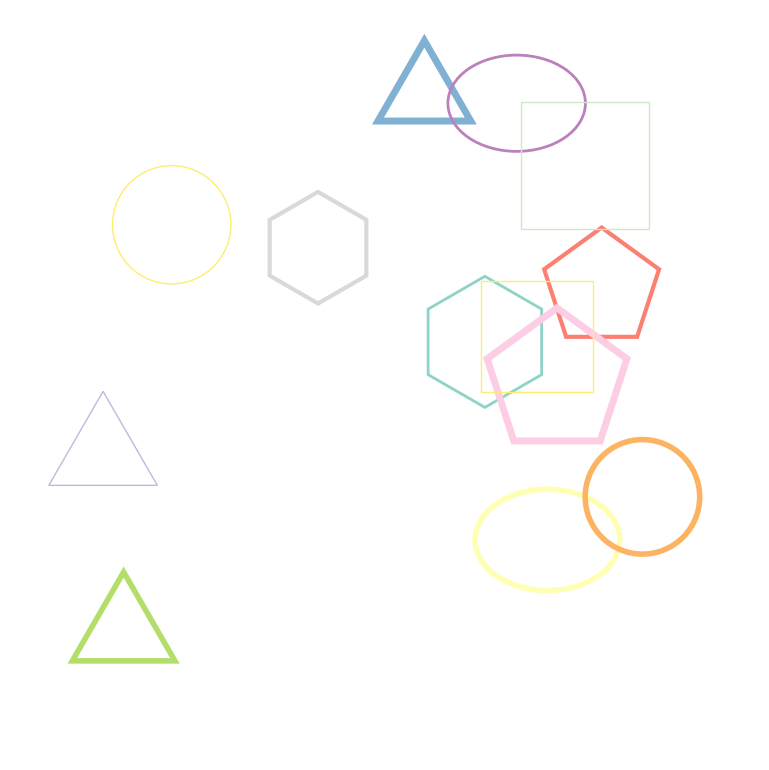[{"shape": "hexagon", "thickness": 1, "radius": 0.43, "center": [0.63, 0.556]}, {"shape": "oval", "thickness": 2, "radius": 0.47, "center": [0.711, 0.299]}, {"shape": "triangle", "thickness": 0.5, "radius": 0.41, "center": [0.134, 0.41]}, {"shape": "pentagon", "thickness": 1.5, "radius": 0.39, "center": [0.781, 0.626]}, {"shape": "triangle", "thickness": 2.5, "radius": 0.35, "center": [0.551, 0.878]}, {"shape": "circle", "thickness": 2, "radius": 0.37, "center": [0.834, 0.355]}, {"shape": "triangle", "thickness": 2, "radius": 0.38, "center": [0.161, 0.18]}, {"shape": "pentagon", "thickness": 2.5, "radius": 0.48, "center": [0.723, 0.505]}, {"shape": "hexagon", "thickness": 1.5, "radius": 0.36, "center": [0.413, 0.678]}, {"shape": "oval", "thickness": 1, "radius": 0.45, "center": [0.671, 0.866]}, {"shape": "square", "thickness": 0.5, "radius": 0.41, "center": [0.76, 0.785]}, {"shape": "square", "thickness": 0.5, "radius": 0.36, "center": [0.697, 0.563]}, {"shape": "circle", "thickness": 0.5, "radius": 0.38, "center": [0.223, 0.708]}]